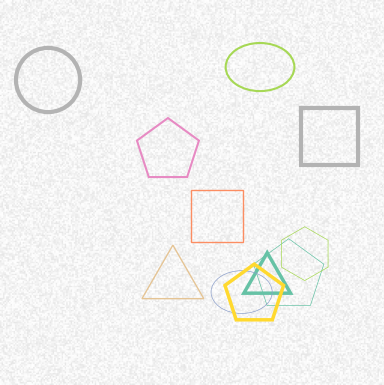[{"shape": "triangle", "thickness": 2.5, "radius": 0.35, "center": [0.694, 0.273]}, {"shape": "pentagon", "thickness": 0.5, "radius": 0.48, "center": [0.75, 0.284]}, {"shape": "square", "thickness": 1, "radius": 0.34, "center": [0.563, 0.439]}, {"shape": "oval", "thickness": 0.5, "radius": 0.4, "center": [0.628, 0.241]}, {"shape": "pentagon", "thickness": 1.5, "radius": 0.42, "center": [0.436, 0.609]}, {"shape": "hexagon", "thickness": 0.5, "radius": 0.35, "center": [0.792, 0.341]}, {"shape": "oval", "thickness": 1.5, "radius": 0.45, "center": [0.675, 0.826]}, {"shape": "pentagon", "thickness": 2.5, "radius": 0.4, "center": [0.66, 0.234]}, {"shape": "triangle", "thickness": 1, "radius": 0.46, "center": [0.449, 0.271]}, {"shape": "square", "thickness": 3, "radius": 0.37, "center": [0.856, 0.647]}, {"shape": "circle", "thickness": 3, "radius": 0.42, "center": [0.125, 0.792]}]